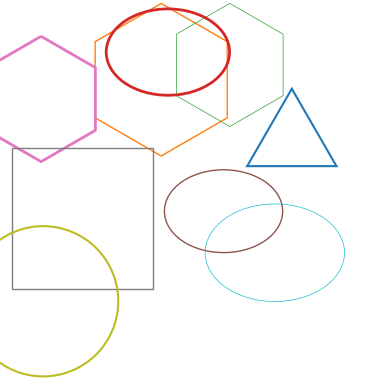[{"shape": "triangle", "thickness": 1.5, "radius": 0.67, "center": [0.758, 0.635]}, {"shape": "hexagon", "thickness": 1, "radius": 0.99, "center": [0.419, 0.793]}, {"shape": "hexagon", "thickness": 0.5, "radius": 0.8, "center": [0.597, 0.831]}, {"shape": "oval", "thickness": 2, "radius": 0.8, "center": [0.436, 0.865]}, {"shape": "oval", "thickness": 1, "radius": 0.77, "center": [0.581, 0.451]}, {"shape": "hexagon", "thickness": 2, "radius": 0.81, "center": [0.107, 0.743]}, {"shape": "square", "thickness": 1, "radius": 0.92, "center": [0.215, 0.432]}, {"shape": "circle", "thickness": 1.5, "radius": 0.98, "center": [0.112, 0.217]}, {"shape": "oval", "thickness": 0.5, "radius": 0.91, "center": [0.714, 0.344]}]